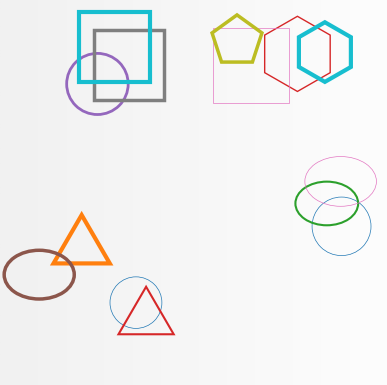[{"shape": "circle", "thickness": 0.5, "radius": 0.33, "center": [0.351, 0.214]}, {"shape": "circle", "thickness": 0.5, "radius": 0.38, "center": [0.881, 0.412]}, {"shape": "triangle", "thickness": 3, "radius": 0.42, "center": [0.211, 0.358]}, {"shape": "oval", "thickness": 1.5, "radius": 0.4, "center": [0.843, 0.472]}, {"shape": "hexagon", "thickness": 1, "radius": 0.49, "center": [0.768, 0.86]}, {"shape": "triangle", "thickness": 1.5, "radius": 0.41, "center": [0.377, 0.173]}, {"shape": "circle", "thickness": 2, "radius": 0.4, "center": [0.251, 0.782]}, {"shape": "oval", "thickness": 2.5, "radius": 0.45, "center": [0.101, 0.287]}, {"shape": "oval", "thickness": 0.5, "radius": 0.46, "center": [0.879, 0.529]}, {"shape": "square", "thickness": 0.5, "radius": 0.49, "center": [0.648, 0.83]}, {"shape": "square", "thickness": 2.5, "radius": 0.45, "center": [0.333, 0.831]}, {"shape": "pentagon", "thickness": 2.5, "radius": 0.34, "center": [0.612, 0.894]}, {"shape": "square", "thickness": 3, "radius": 0.46, "center": [0.295, 0.878]}, {"shape": "hexagon", "thickness": 3, "radius": 0.39, "center": [0.838, 0.865]}]